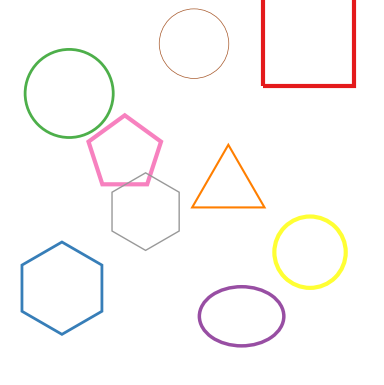[{"shape": "square", "thickness": 3, "radius": 0.59, "center": [0.802, 0.894]}, {"shape": "hexagon", "thickness": 2, "radius": 0.6, "center": [0.161, 0.251]}, {"shape": "circle", "thickness": 2, "radius": 0.57, "center": [0.18, 0.757]}, {"shape": "oval", "thickness": 2.5, "radius": 0.55, "center": [0.628, 0.178]}, {"shape": "triangle", "thickness": 1.5, "radius": 0.54, "center": [0.593, 0.515]}, {"shape": "circle", "thickness": 3, "radius": 0.46, "center": [0.805, 0.345]}, {"shape": "circle", "thickness": 0.5, "radius": 0.45, "center": [0.504, 0.887]}, {"shape": "pentagon", "thickness": 3, "radius": 0.5, "center": [0.324, 0.601]}, {"shape": "hexagon", "thickness": 1, "radius": 0.5, "center": [0.378, 0.45]}]